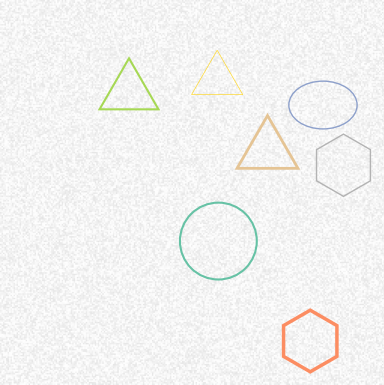[{"shape": "circle", "thickness": 1.5, "radius": 0.5, "center": [0.567, 0.374]}, {"shape": "hexagon", "thickness": 2.5, "radius": 0.4, "center": [0.806, 0.114]}, {"shape": "oval", "thickness": 1, "radius": 0.44, "center": [0.839, 0.727]}, {"shape": "triangle", "thickness": 1.5, "radius": 0.44, "center": [0.335, 0.76]}, {"shape": "triangle", "thickness": 0.5, "radius": 0.38, "center": [0.564, 0.793]}, {"shape": "triangle", "thickness": 2, "radius": 0.46, "center": [0.695, 0.608]}, {"shape": "hexagon", "thickness": 1, "radius": 0.4, "center": [0.892, 0.571]}]